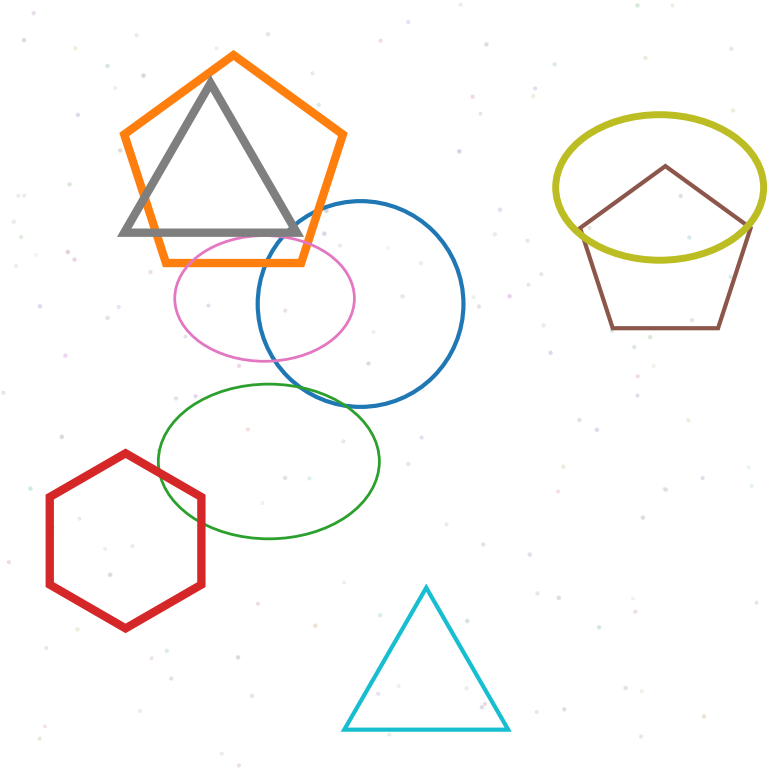[{"shape": "circle", "thickness": 1.5, "radius": 0.67, "center": [0.468, 0.605]}, {"shape": "pentagon", "thickness": 3, "radius": 0.75, "center": [0.303, 0.779]}, {"shape": "oval", "thickness": 1, "radius": 0.72, "center": [0.349, 0.401]}, {"shape": "hexagon", "thickness": 3, "radius": 0.57, "center": [0.163, 0.298]}, {"shape": "pentagon", "thickness": 1.5, "radius": 0.58, "center": [0.864, 0.668]}, {"shape": "oval", "thickness": 1, "radius": 0.58, "center": [0.344, 0.612]}, {"shape": "triangle", "thickness": 3, "radius": 0.65, "center": [0.273, 0.763]}, {"shape": "oval", "thickness": 2.5, "radius": 0.68, "center": [0.857, 0.757]}, {"shape": "triangle", "thickness": 1.5, "radius": 0.61, "center": [0.554, 0.114]}]